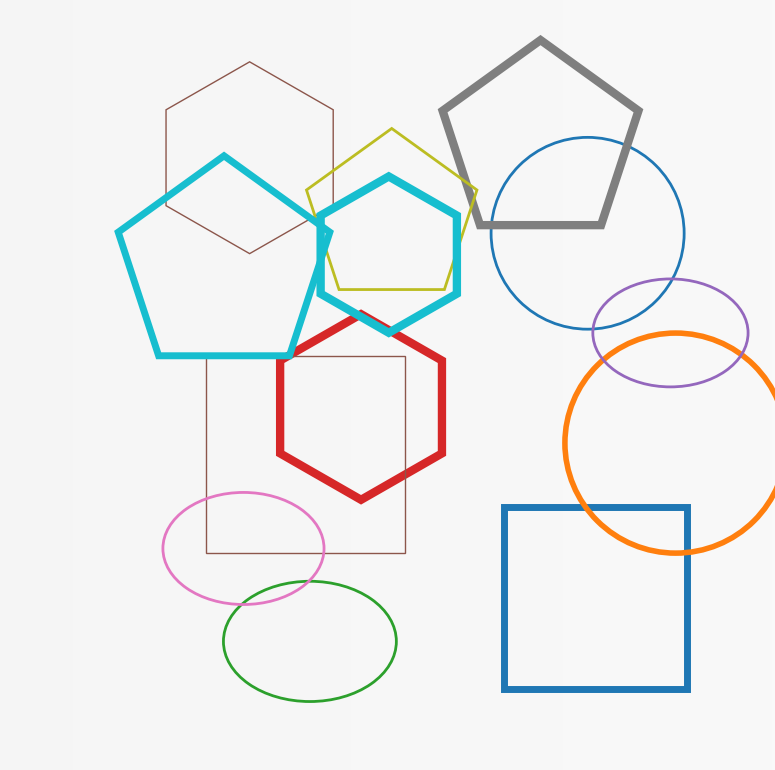[{"shape": "circle", "thickness": 1, "radius": 0.62, "center": [0.758, 0.697]}, {"shape": "square", "thickness": 2.5, "radius": 0.59, "center": [0.769, 0.224]}, {"shape": "circle", "thickness": 2, "radius": 0.71, "center": [0.872, 0.425]}, {"shape": "oval", "thickness": 1, "radius": 0.56, "center": [0.4, 0.167]}, {"shape": "hexagon", "thickness": 3, "radius": 0.6, "center": [0.466, 0.471]}, {"shape": "oval", "thickness": 1, "radius": 0.5, "center": [0.865, 0.568]}, {"shape": "hexagon", "thickness": 0.5, "radius": 0.62, "center": [0.322, 0.795]}, {"shape": "square", "thickness": 0.5, "radius": 0.64, "center": [0.394, 0.41]}, {"shape": "oval", "thickness": 1, "radius": 0.52, "center": [0.314, 0.288]}, {"shape": "pentagon", "thickness": 3, "radius": 0.66, "center": [0.697, 0.815]}, {"shape": "pentagon", "thickness": 1, "radius": 0.58, "center": [0.505, 0.718]}, {"shape": "pentagon", "thickness": 2.5, "radius": 0.72, "center": [0.289, 0.654]}, {"shape": "hexagon", "thickness": 3, "radius": 0.51, "center": [0.502, 0.669]}]